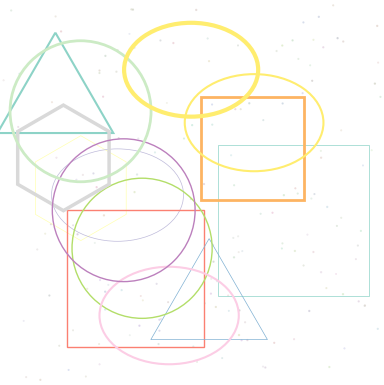[{"shape": "triangle", "thickness": 1.5, "radius": 0.87, "center": [0.144, 0.741]}, {"shape": "square", "thickness": 0.5, "radius": 0.98, "center": [0.762, 0.427]}, {"shape": "hexagon", "thickness": 0.5, "radius": 0.68, "center": [0.21, 0.511]}, {"shape": "oval", "thickness": 0.5, "radius": 0.86, "center": [0.305, 0.493]}, {"shape": "square", "thickness": 1, "radius": 0.89, "center": [0.353, 0.276]}, {"shape": "triangle", "thickness": 0.5, "radius": 0.87, "center": [0.543, 0.205]}, {"shape": "square", "thickness": 2, "radius": 0.67, "center": [0.656, 0.614]}, {"shape": "circle", "thickness": 1, "radius": 0.91, "center": [0.369, 0.355]}, {"shape": "oval", "thickness": 1.5, "radius": 0.9, "center": [0.439, 0.181]}, {"shape": "hexagon", "thickness": 2.5, "radius": 0.69, "center": [0.165, 0.59]}, {"shape": "circle", "thickness": 1, "radius": 0.93, "center": [0.321, 0.454]}, {"shape": "circle", "thickness": 2, "radius": 0.92, "center": [0.209, 0.711]}, {"shape": "oval", "thickness": 3, "radius": 0.87, "center": [0.496, 0.819]}, {"shape": "oval", "thickness": 1.5, "radius": 0.9, "center": [0.66, 0.681]}]